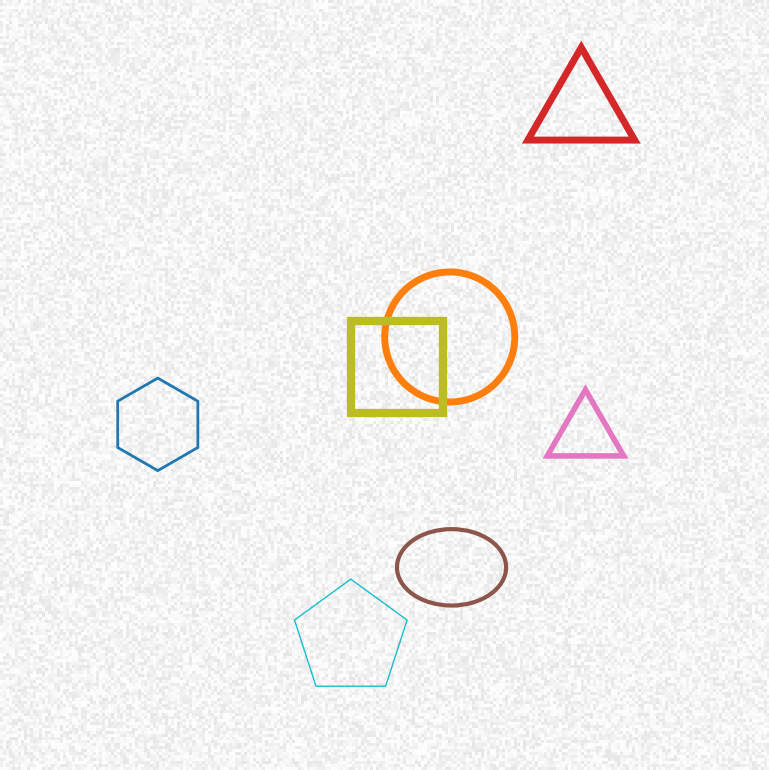[{"shape": "hexagon", "thickness": 1, "radius": 0.3, "center": [0.205, 0.449]}, {"shape": "circle", "thickness": 2.5, "radius": 0.42, "center": [0.584, 0.562]}, {"shape": "triangle", "thickness": 2.5, "radius": 0.4, "center": [0.755, 0.858]}, {"shape": "oval", "thickness": 1.5, "radius": 0.35, "center": [0.586, 0.263]}, {"shape": "triangle", "thickness": 2, "radius": 0.29, "center": [0.76, 0.437]}, {"shape": "square", "thickness": 3, "radius": 0.3, "center": [0.516, 0.523]}, {"shape": "pentagon", "thickness": 0.5, "radius": 0.38, "center": [0.456, 0.171]}]